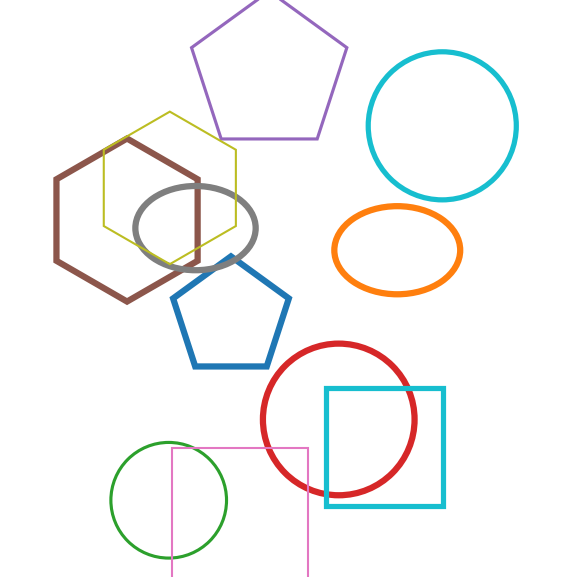[{"shape": "pentagon", "thickness": 3, "radius": 0.53, "center": [0.4, 0.45]}, {"shape": "oval", "thickness": 3, "radius": 0.54, "center": [0.688, 0.566]}, {"shape": "circle", "thickness": 1.5, "radius": 0.5, "center": [0.292, 0.133]}, {"shape": "circle", "thickness": 3, "radius": 0.66, "center": [0.587, 0.273]}, {"shape": "pentagon", "thickness": 1.5, "radius": 0.71, "center": [0.466, 0.873]}, {"shape": "hexagon", "thickness": 3, "radius": 0.71, "center": [0.22, 0.618]}, {"shape": "square", "thickness": 1, "radius": 0.59, "center": [0.415, 0.106]}, {"shape": "oval", "thickness": 3, "radius": 0.52, "center": [0.339, 0.604]}, {"shape": "hexagon", "thickness": 1, "radius": 0.66, "center": [0.294, 0.674]}, {"shape": "circle", "thickness": 2.5, "radius": 0.64, "center": [0.766, 0.781]}, {"shape": "square", "thickness": 2.5, "radius": 0.51, "center": [0.666, 0.225]}]